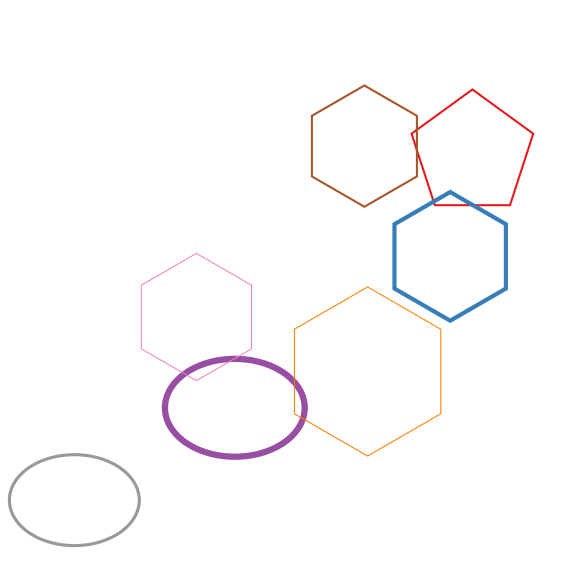[{"shape": "pentagon", "thickness": 1, "radius": 0.55, "center": [0.818, 0.733]}, {"shape": "hexagon", "thickness": 2, "radius": 0.56, "center": [0.78, 0.555]}, {"shape": "oval", "thickness": 3, "radius": 0.61, "center": [0.407, 0.293]}, {"shape": "hexagon", "thickness": 0.5, "radius": 0.73, "center": [0.637, 0.356]}, {"shape": "hexagon", "thickness": 1, "radius": 0.52, "center": [0.631, 0.746]}, {"shape": "hexagon", "thickness": 0.5, "radius": 0.55, "center": [0.34, 0.45]}, {"shape": "oval", "thickness": 1.5, "radius": 0.56, "center": [0.129, 0.133]}]